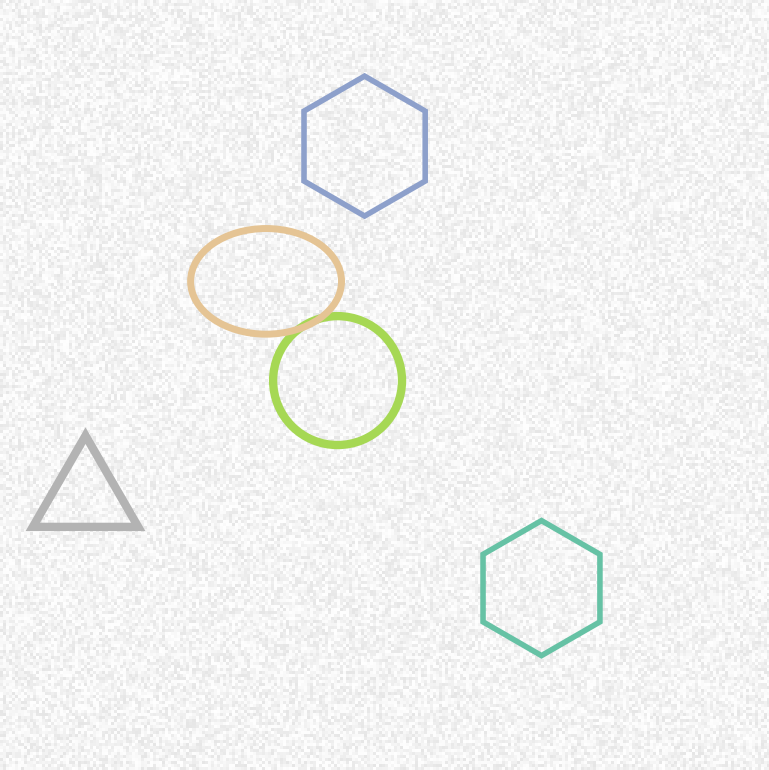[{"shape": "hexagon", "thickness": 2, "radius": 0.44, "center": [0.703, 0.236]}, {"shape": "hexagon", "thickness": 2, "radius": 0.45, "center": [0.474, 0.81]}, {"shape": "circle", "thickness": 3, "radius": 0.42, "center": [0.438, 0.506]}, {"shape": "oval", "thickness": 2.5, "radius": 0.49, "center": [0.346, 0.635]}, {"shape": "triangle", "thickness": 3, "radius": 0.39, "center": [0.111, 0.355]}]